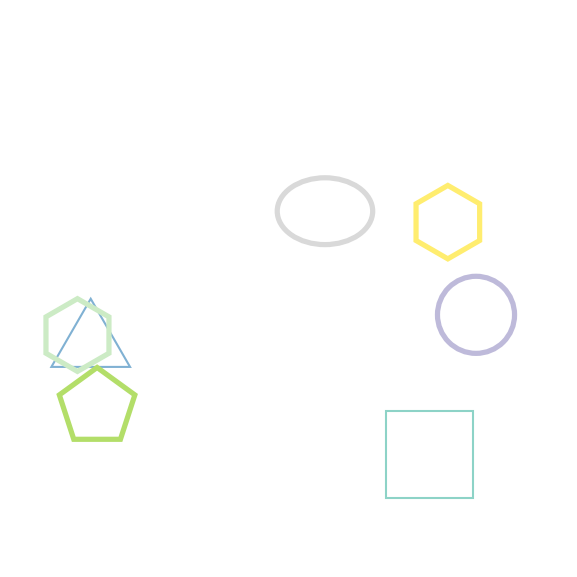[{"shape": "square", "thickness": 1, "radius": 0.38, "center": [0.744, 0.213]}, {"shape": "circle", "thickness": 2.5, "radius": 0.33, "center": [0.824, 0.454]}, {"shape": "triangle", "thickness": 1, "radius": 0.39, "center": [0.157, 0.403]}, {"shape": "pentagon", "thickness": 2.5, "radius": 0.34, "center": [0.168, 0.294]}, {"shape": "oval", "thickness": 2.5, "radius": 0.41, "center": [0.563, 0.633]}, {"shape": "hexagon", "thickness": 2.5, "radius": 0.31, "center": [0.134, 0.419]}, {"shape": "hexagon", "thickness": 2.5, "radius": 0.32, "center": [0.775, 0.614]}]